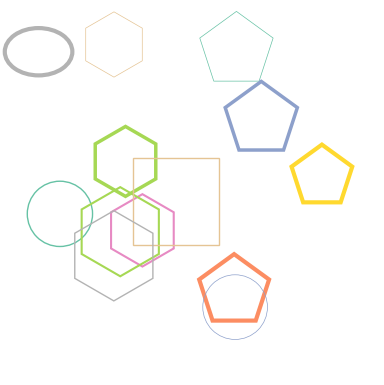[{"shape": "circle", "thickness": 1, "radius": 0.42, "center": [0.156, 0.445]}, {"shape": "pentagon", "thickness": 0.5, "radius": 0.5, "center": [0.614, 0.87]}, {"shape": "pentagon", "thickness": 3, "radius": 0.48, "center": [0.608, 0.244]}, {"shape": "circle", "thickness": 0.5, "radius": 0.42, "center": [0.611, 0.202]}, {"shape": "pentagon", "thickness": 2.5, "radius": 0.49, "center": [0.679, 0.69]}, {"shape": "hexagon", "thickness": 1.5, "radius": 0.47, "center": [0.37, 0.402]}, {"shape": "hexagon", "thickness": 2.5, "radius": 0.45, "center": [0.326, 0.581]}, {"shape": "hexagon", "thickness": 1.5, "radius": 0.58, "center": [0.312, 0.398]}, {"shape": "pentagon", "thickness": 3, "radius": 0.41, "center": [0.836, 0.541]}, {"shape": "hexagon", "thickness": 0.5, "radius": 0.42, "center": [0.296, 0.884]}, {"shape": "square", "thickness": 1, "radius": 0.56, "center": [0.457, 0.477]}, {"shape": "hexagon", "thickness": 1, "radius": 0.59, "center": [0.296, 0.336]}, {"shape": "oval", "thickness": 3, "radius": 0.44, "center": [0.1, 0.866]}]